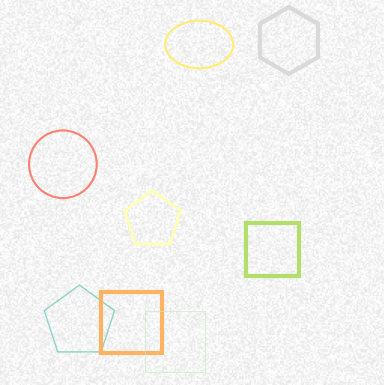[{"shape": "pentagon", "thickness": 1, "radius": 0.48, "center": [0.206, 0.164]}, {"shape": "pentagon", "thickness": 2, "radius": 0.38, "center": [0.397, 0.429]}, {"shape": "circle", "thickness": 1.5, "radius": 0.44, "center": [0.163, 0.573]}, {"shape": "square", "thickness": 3, "radius": 0.4, "center": [0.342, 0.163]}, {"shape": "square", "thickness": 3, "radius": 0.35, "center": [0.708, 0.352]}, {"shape": "hexagon", "thickness": 3, "radius": 0.43, "center": [0.75, 0.895]}, {"shape": "square", "thickness": 0.5, "radius": 0.39, "center": [0.454, 0.113]}, {"shape": "oval", "thickness": 1.5, "radius": 0.44, "center": [0.518, 0.885]}]